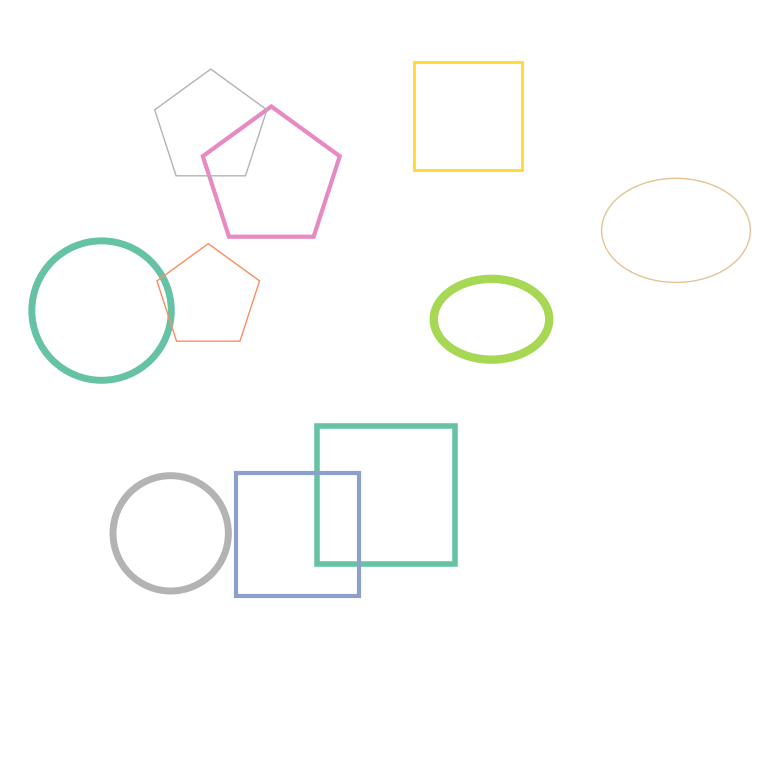[{"shape": "square", "thickness": 2, "radius": 0.45, "center": [0.501, 0.357]}, {"shape": "circle", "thickness": 2.5, "radius": 0.45, "center": [0.132, 0.597]}, {"shape": "pentagon", "thickness": 0.5, "radius": 0.35, "center": [0.27, 0.614]}, {"shape": "square", "thickness": 1.5, "radius": 0.4, "center": [0.386, 0.306]}, {"shape": "pentagon", "thickness": 1.5, "radius": 0.47, "center": [0.352, 0.768]}, {"shape": "oval", "thickness": 3, "radius": 0.37, "center": [0.638, 0.585]}, {"shape": "square", "thickness": 1, "radius": 0.35, "center": [0.608, 0.849]}, {"shape": "oval", "thickness": 0.5, "radius": 0.48, "center": [0.878, 0.701]}, {"shape": "circle", "thickness": 2.5, "radius": 0.37, "center": [0.222, 0.307]}, {"shape": "pentagon", "thickness": 0.5, "radius": 0.38, "center": [0.274, 0.834]}]